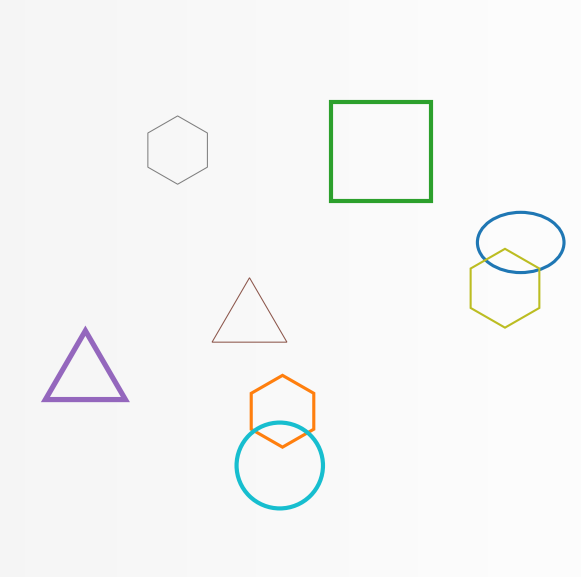[{"shape": "oval", "thickness": 1.5, "radius": 0.37, "center": [0.896, 0.579]}, {"shape": "hexagon", "thickness": 1.5, "radius": 0.31, "center": [0.486, 0.287]}, {"shape": "square", "thickness": 2, "radius": 0.43, "center": [0.656, 0.736]}, {"shape": "triangle", "thickness": 2.5, "radius": 0.4, "center": [0.147, 0.347]}, {"shape": "triangle", "thickness": 0.5, "radius": 0.37, "center": [0.429, 0.444]}, {"shape": "hexagon", "thickness": 0.5, "radius": 0.3, "center": [0.306, 0.739]}, {"shape": "hexagon", "thickness": 1, "radius": 0.34, "center": [0.869, 0.5]}, {"shape": "circle", "thickness": 2, "radius": 0.37, "center": [0.481, 0.193]}]